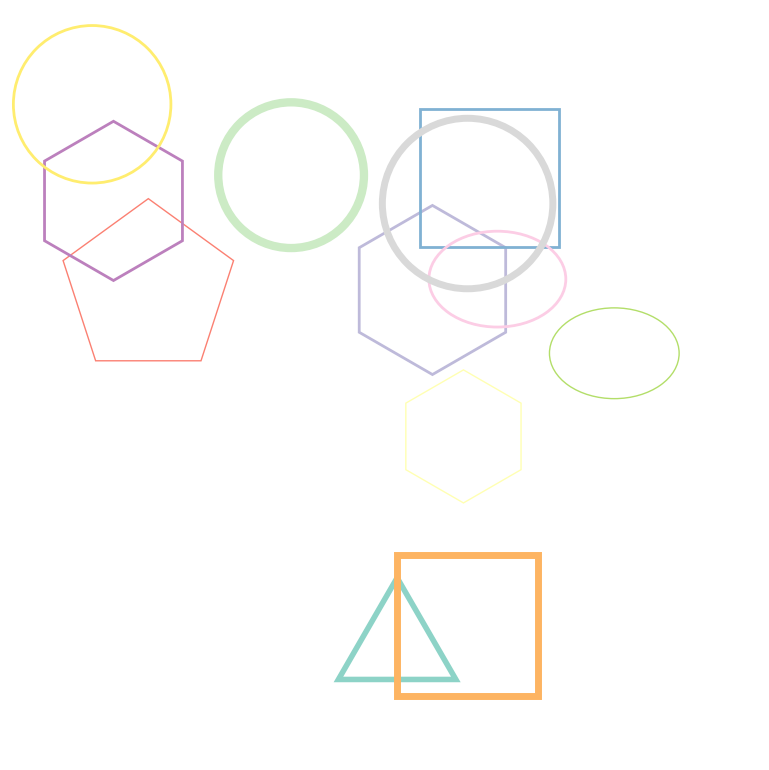[{"shape": "triangle", "thickness": 2, "radius": 0.44, "center": [0.516, 0.162]}, {"shape": "hexagon", "thickness": 0.5, "radius": 0.43, "center": [0.602, 0.433]}, {"shape": "hexagon", "thickness": 1, "radius": 0.55, "center": [0.562, 0.623]}, {"shape": "pentagon", "thickness": 0.5, "radius": 0.58, "center": [0.193, 0.626]}, {"shape": "square", "thickness": 1, "radius": 0.45, "center": [0.636, 0.769]}, {"shape": "square", "thickness": 2.5, "radius": 0.46, "center": [0.607, 0.188]}, {"shape": "oval", "thickness": 0.5, "radius": 0.42, "center": [0.798, 0.541]}, {"shape": "oval", "thickness": 1, "radius": 0.44, "center": [0.646, 0.637]}, {"shape": "circle", "thickness": 2.5, "radius": 0.55, "center": [0.607, 0.736]}, {"shape": "hexagon", "thickness": 1, "radius": 0.52, "center": [0.147, 0.739]}, {"shape": "circle", "thickness": 3, "radius": 0.47, "center": [0.378, 0.772]}, {"shape": "circle", "thickness": 1, "radius": 0.51, "center": [0.12, 0.865]}]